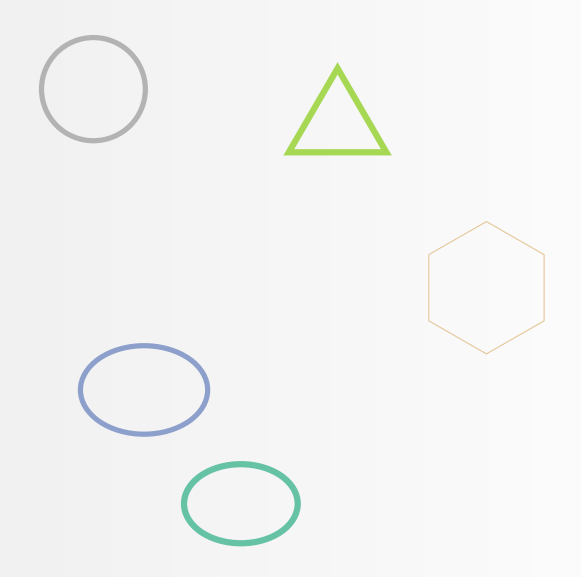[{"shape": "oval", "thickness": 3, "radius": 0.49, "center": [0.414, 0.127]}, {"shape": "oval", "thickness": 2.5, "radius": 0.55, "center": [0.248, 0.324]}, {"shape": "triangle", "thickness": 3, "radius": 0.48, "center": [0.581, 0.784]}, {"shape": "hexagon", "thickness": 0.5, "radius": 0.57, "center": [0.837, 0.501]}, {"shape": "circle", "thickness": 2.5, "radius": 0.45, "center": [0.161, 0.845]}]